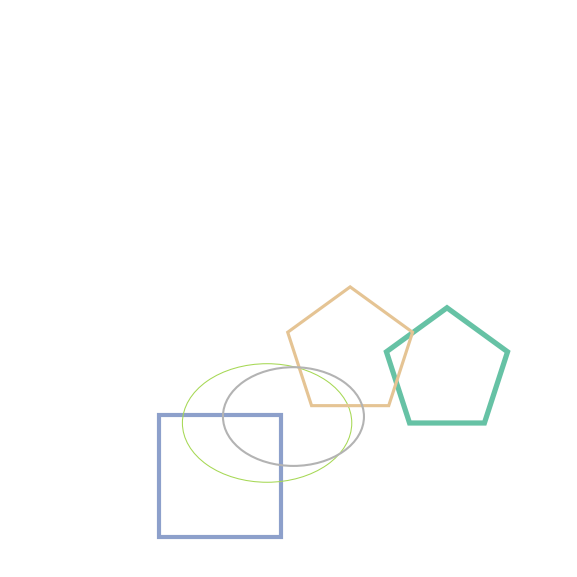[{"shape": "pentagon", "thickness": 2.5, "radius": 0.55, "center": [0.774, 0.356]}, {"shape": "square", "thickness": 2, "radius": 0.53, "center": [0.382, 0.175]}, {"shape": "oval", "thickness": 0.5, "radius": 0.73, "center": [0.462, 0.267]}, {"shape": "pentagon", "thickness": 1.5, "radius": 0.57, "center": [0.606, 0.389]}, {"shape": "oval", "thickness": 1, "radius": 0.61, "center": [0.508, 0.278]}]